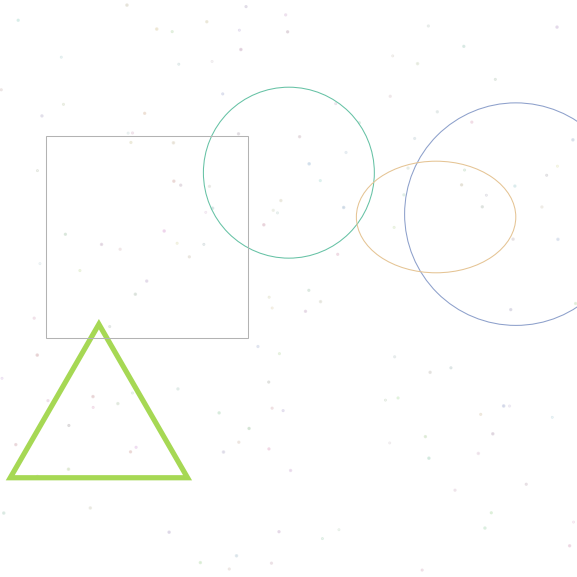[{"shape": "circle", "thickness": 0.5, "radius": 0.74, "center": [0.5, 0.7]}, {"shape": "circle", "thickness": 0.5, "radius": 0.96, "center": [0.893, 0.628]}, {"shape": "triangle", "thickness": 2.5, "radius": 0.89, "center": [0.171, 0.26]}, {"shape": "oval", "thickness": 0.5, "radius": 0.69, "center": [0.755, 0.623]}, {"shape": "square", "thickness": 0.5, "radius": 0.88, "center": [0.255, 0.589]}]